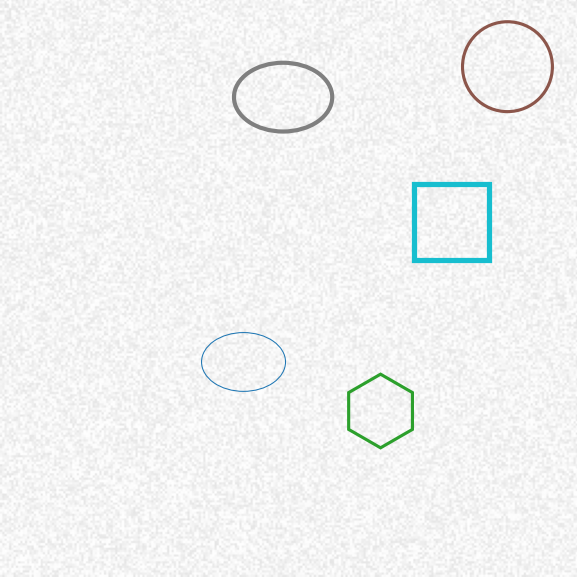[{"shape": "oval", "thickness": 0.5, "radius": 0.36, "center": [0.422, 0.372]}, {"shape": "hexagon", "thickness": 1.5, "radius": 0.32, "center": [0.659, 0.287]}, {"shape": "circle", "thickness": 1.5, "radius": 0.39, "center": [0.879, 0.884]}, {"shape": "oval", "thickness": 2, "radius": 0.43, "center": [0.49, 0.831]}, {"shape": "square", "thickness": 2.5, "radius": 0.33, "center": [0.782, 0.615]}]